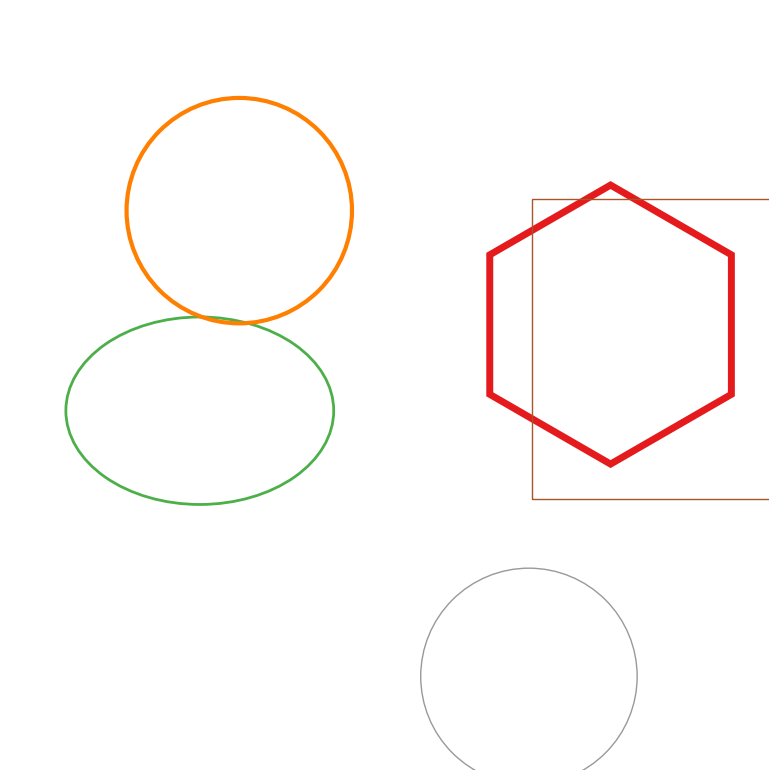[{"shape": "hexagon", "thickness": 2.5, "radius": 0.91, "center": [0.793, 0.578]}, {"shape": "oval", "thickness": 1, "radius": 0.87, "center": [0.259, 0.467]}, {"shape": "circle", "thickness": 1.5, "radius": 0.73, "center": [0.311, 0.726]}, {"shape": "square", "thickness": 0.5, "radius": 0.98, "center": [0.886, 0.547]}, {"shape": "circle", "thickness": 0.5, "radius": 0.7, "center": [0.687, 0.122]}]